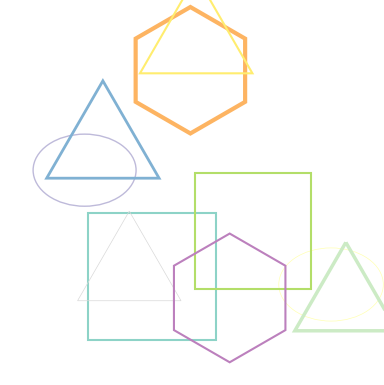[{"shape": "square", "thickness": 1.5, "radius": 0.83, "center": [0.395, 0.282]}, {"shape": "oval", "thickness": 0.5, "radius": 0.68, "center": [0.86, 0.261]}, {"shape": "oval", "thickness": 1, "radius": 0.67, "center": [0.22, 0.558]}, {"shape": "triangle", "thickness": 2, "radius": 0.84, "center": [0.267, 0.621]}, {"shape": "hexagon", "thickness": 3, "radius": 0.82, "center": [0.495, 0.818]}, {"shape": "square", "thickness": 1.5, "radius": 0.75, "center": [0.658, 0.401]}, {"shape": "triangle", "thickness": 0.5, "radius": 0.78, "center": [0.336, 0.296]}, {"shape": "hexagon", "thickness": 1.5, "radius": 0.84, "center": [0.597, 0.226]}, {"shape": "triangle", "thickness": 2.5, "radius": 0.77, "center": [0.898, 0.217]}, {"shape": "triangle", "thickness": 1.5, "radius": 0.84, "center": [0.51, 0.894]}]